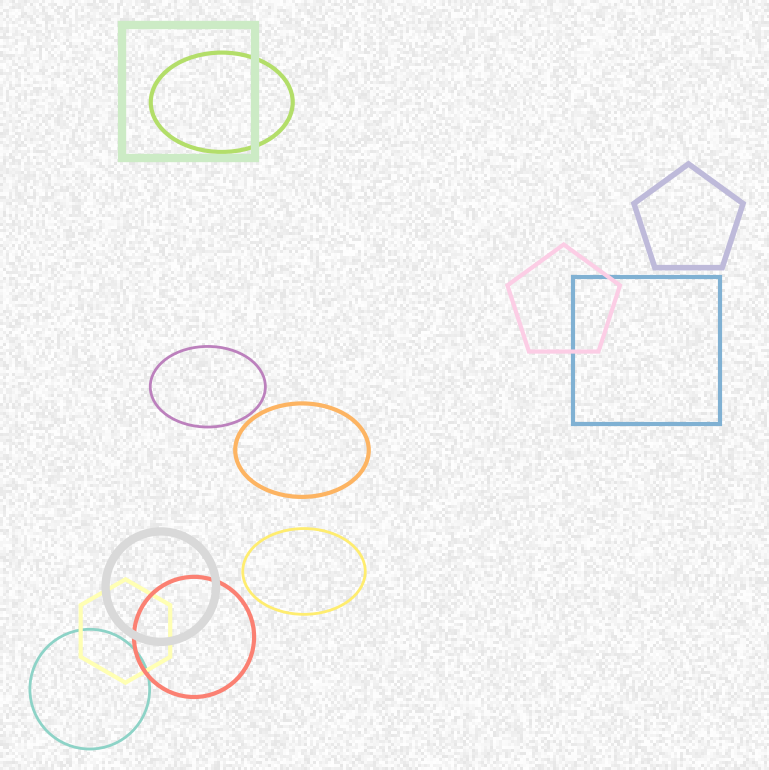[{"shape": "circle", "thickness": 1, "radius": 0.39, "center": [0.117, 0.105]}, {"shape": "hexagon", "thickness": 1.5, "radius": 0.34, "center": [0.163, 0.181]}, {"shape": "pentagon", "thickness": 2, "radius": 0.37, "center": [0.894, 0.713]}, {"shape": "circle", "thickness": 1.5, "radius": 0.39, "center": [0.252, 0.173]}, {"shape": "square", "thickness": 1.5, "radius": 0.48, "center": [0.839, 0.545]}, {"shape": "oval", "thickness": 1.5, "radius": 0.43, "center": [0.392, 0.415]}, {"shape": "oval", "thickness": 1.5, "radius": 0.46, "center": [0.288, 0.867]}, {"shape": "pentagon", "thickness": 1.5, "radius": 0.38, "center": [0.732, 0.606]}, {"shape": "circle", "thickness": 3, "radius": 0.36, "center": [0.209, 0.238]}, {"shape": "oval", "thickness": 1, "radius": 0.37, "center": [0.27, 0.498]}, {"shape": "square", "thickness": 3, "radius": 0.43, "center": [0.245, 0.881]}, {"shape": "oval", "thickness": 1, "radius": 0.4, "center": [0.395, 0.258]}]